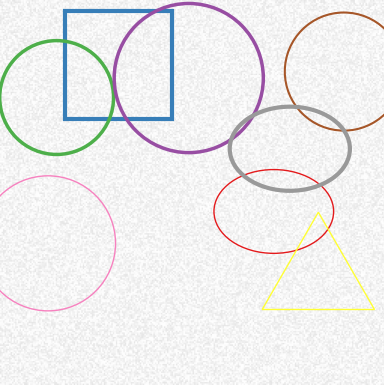[{"shape": "oval", "thickness": 1, "radius": 0.78, "center": [0.711, 0.451]}, {"shape": "square", "thickness": 3, "radius": 0.7, "center": [0.309, 0.832]}, {"shape": "circle", "thickness": 2.5, "radius": 0.74, "center": [0.147, 0.747]}, {"shape": "circle", "thickness": 2.5, "radius": 0.97, "center": [0.49, 0.797]}, {"shape": "triangle", "thickness": 1, "radius": 0.84, "center": [0.827, 0.28]}, {"shape": "circle", "thickness": 1.5, "radius": 0.77, "center": [0.893, 0.814]}, {"shape": "circle", "thickness": 1, "radius": 0.88, "center": [0.125, 0.368]}, {"shape": "oval", "thickness": 3, "radius": 0.78, "center": [0.753, 0.614]}]